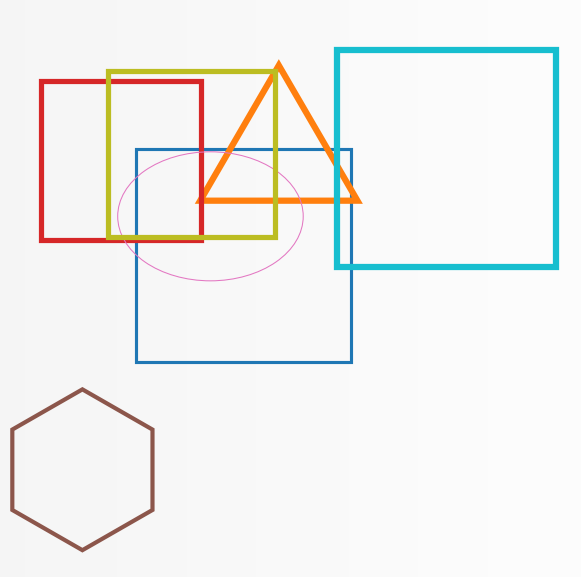[{"shape": "square", "thickness": 1.5, "radius": 0.93, "center": [0.418, 0.557]}, {"shape": "triangle", "thickness": 3, "radius": 0.78, "center": [0.48, 0.73]}, {"shape": "square", "thickness": 2.5, "radius": 0.69, "center": [0.208, 0.721]}, {"shape": "hexagon", "thickness": 2, "radius": 0.7, "center": [0.142, 0.186]}, {"shape": "oval", "thickness": 0.5, "radius": 0.8, "center": [0.362, 0.625]}, {"shape": "square", "thickness": 2.5, "radius": 0.72, "center": [0.33, 0.732]}, {"shape": "square", "thickness": 3, "radius": 0.94, "center": [0.768, 0.724]}]